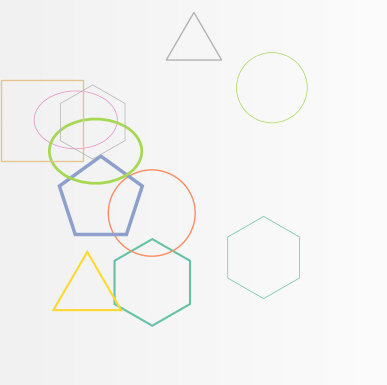[{"shape": "hexagon", "thickness": 0.5, "radius": 0.53, "center": [0.68, 0.331]}, {"shape": "hexagon", "thickness": 1.5, "radius": 0.56, "center": [0.393, 0.266]}, {"shape": "circle", "thickness": 1, "radius": 0.56, "center": [0.392, 0.447]}, {"shape": "pentagon", "thickness": 2.5, "radius": 0.56, "center": [0.26, 0.482]}, {"shape": "oval", "thickness": 0.5, "radius": 0.54, "center": [0.195, 0.689]}, {"shape": "circle", "thickness": 0.5, "radius": 0.46, "center": [0.702, 0.772]}, {"shape": "oval", "thickness": 2, "radius": 0.6, "center": [0.247, 0.607]}, {"shape": "triangle", "thickness": 1.5, "radius": 0.5, "center": [0.225, 0.245]}, {"shape": "square", "thickness": 1, "radius": 0.53, "center": [0.109, 0.687]}, {"shape": "hexagon", "thickness": 0.5, "radius": 0.48, "center": [0.239, 0.683]}, {"shape": "triangle", "thickness": 1, "radius": 0.41, "center": [0.5, 0.885]}]